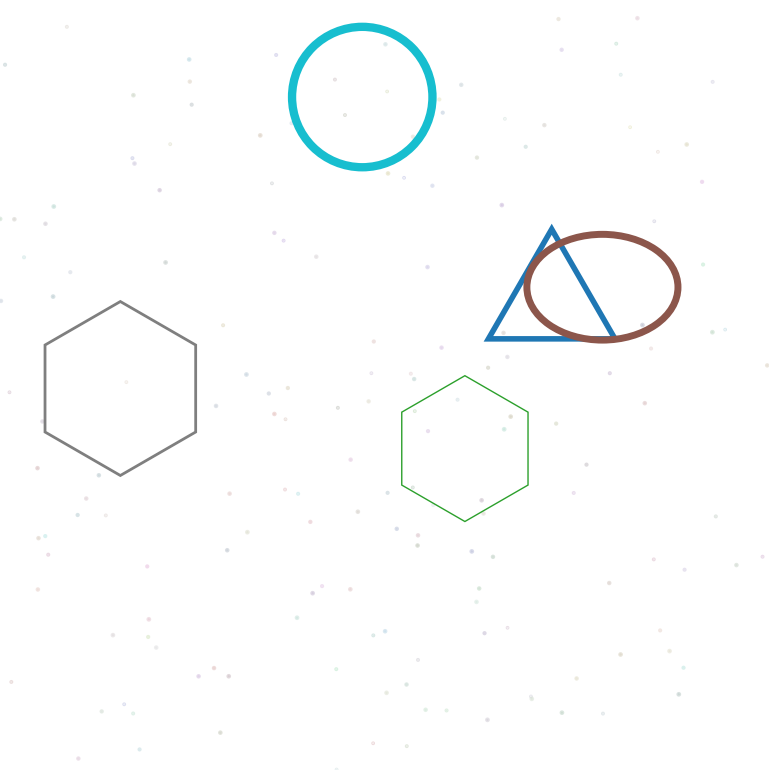[{"shape": "triangle", "thickness": 2, "radius": 0.47, "center": [0.717, 0.607]}, {"shape": "hexagon", "thickness": 0.5, "radius": 0.47, "center": [0.604, 0.417]}, {"shape": "oval", "thickness": 2.5, "radius": 0.49, "center": [0.782, 0.627]}, {"shape": "hexagon", "thickness": 1, "radius": 0.56, "center": [0.156, 0.495]}, {"shape": "circle", "thickness": 3, "radius": 0.46, "center": [0.47, 0.874]}]